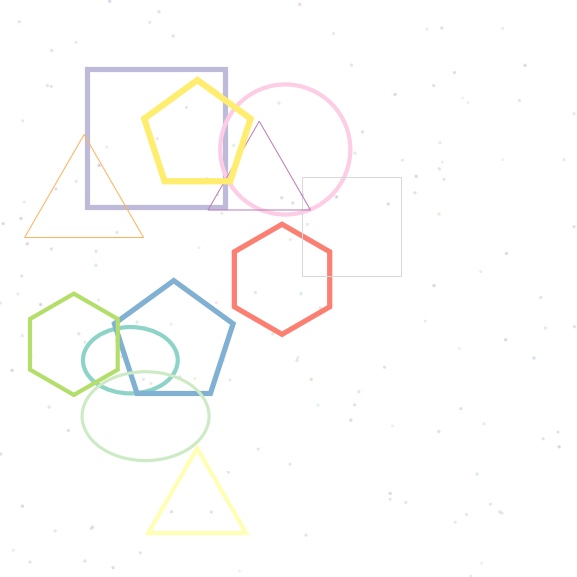[{"shape": "oval", "thickness": 2, "radius": 0.41, "center": [0.226, 0.375]}, {"shape": "triangle", "thickness": 2, "radius": 0.49, "center": [0.341, 0.125]}, {"shape": "square", "thickness": 2.5, "radius": 0.6, "center": [0.27, 0.76]}, {"shape": "hexagon", "thickness": 2.5, "radius": 0.48, "center": [0.488, 0.515]}, {"shape": "pentagon", "thickness": 2.5, "radius": 0.54, "center": [0.301, 0.405]}, {"shape": "triangle", "thickness": 0.5, "radius": 0.59, "center": [0.146, 0.647]}, {"shape": "hexagon", "thickness": 2, "radius": 0.44, "center": [0.128, 0.403]}, {"shape": "circle", "thickness": 2, "radius": 0.56, "center": [0.494, 0.74]}, {"shape": "square", "thickness": 0.5, "radius": 0.43, "center": [0.609, 0.607]}, {"shape": "triangle", "thickness": 0.5, "radius": 0.51, "center": [0.449, 0.687]}, {"shape": "oval", "thickness": 1.5, "radius": 0.55, "center": [0.252, 0.279]}, {"shape": "pentagon", "thickness": 3, "radius": 0.48, "center": [0.342, 0.764]}]